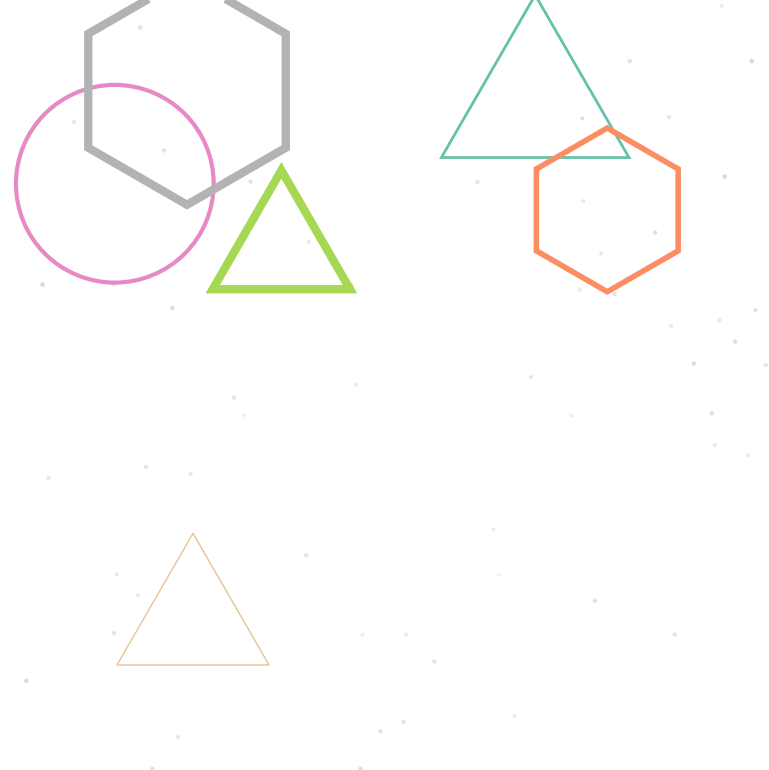[{"shape": "triangle", "thickness": 1, "radius": 0.7, "center": [0.695, 0.866]}, {"shape": "hexagon", "thickness": 2, "radius": 0.53, "center": [0.789, 0.727]}, {"shape": "circle", "thickness": 1.5, "radius": 0.64, "center": [0.149, 0.761]}, {"shape": "triangle", "thickness": 3, "radius": 0.51, "center": [0.365, 0.676]}, {"shape": "triangle", "thickness": 0.5, "radius": 0.57, "center": [0.251, 0.193]}, {"shape": "hexagon", "thickness": 3, "radius": 0.74, "center": [0.243, 0.882]}]